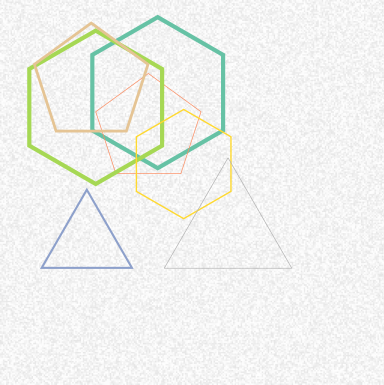[{"shape": "hexagon", "thickness": 3, "radius": 0.98, "center": [0.41, 0.759]}, {"shape": "pentagon", "thickness": 0.5, "radius": 0.72, "center": [0.385, 0.665]}, {"shape": "triangle", "thickness": 1.5, "radius": 0.68, "center": [0.225, 0.372]}, {"shape": "hexagon", "thickness": 3, "radius": 1.0, "center": [0.249, 0.721]}, {"shape": "hexagon", "thickness": 1, "radius": 0.71, "center": [0.477, 0.574]}, {"shape": "pentagon", "thickness": 2, "radius": 0.78, "center": [0.237, 0.785]}, {"shape": "triangle", "thickness": 0.5, "radius": 0.96, "center": [0.592, 0.399]}]